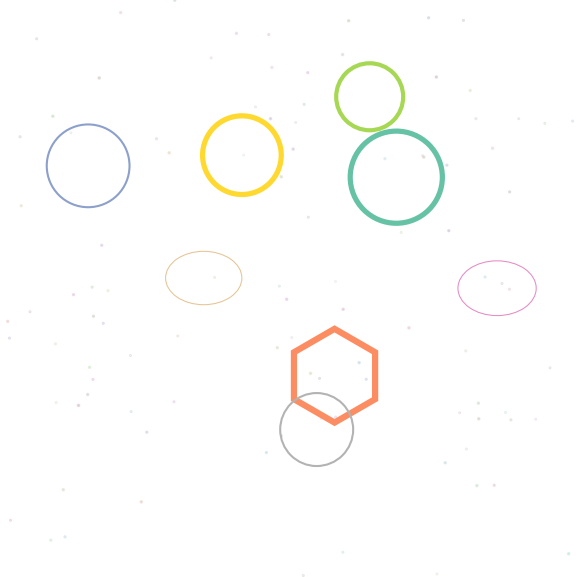[{"shape": "circle", "thickness": 2.5, "radius": 0.4, "center": [0.686, 0.692]}, {"shape": "hexagon", "thickness": 3, "radius": 0.41, "center": [0.579, 0.349]}, {"shape": "circle", "thickness": 1, "radius": 0.36, "center": [0.153, 0.712]}, {"shape": "oval", "thickness": 0.5, "radius": 0.34, "center": [0.861, 0.5]}, {"shape": "circle", "thickness": 2, "radius": 0.29, "center": [0.64, 0.832]}, {"shape": "circle", "thickness": 2.5, "radius": 0.34, "center": [0.419, 0.73]}, {"shape": "oval", "thickness": 0.5, "radius": 0.33, "center": [0.353, 0.518]}, {"shape": "circle", "thickness": 1, "radius": 0.32, "center": [0.548, 0.255]}]